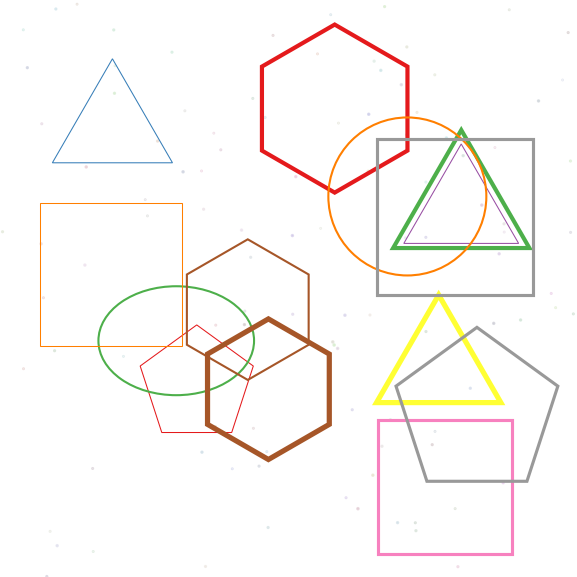[{"shape": "pentagon", "thickness": 0.5, "radius": 0.51, "center": [0.341, 0.334]}, {"shape": "hexagon", "thickness": 2, "radius": 0.73, "center": [0.58, 0.811]}, {"shape": "triangle", "thickness": 0.5, "radius": 0.6, "center": [0.195, 0.777]}, {"shape": "oval", "thickness": 1, "radius": 0.67, "center": [0.305, 0.409]}, {"shape": "triangle", "thickness": 2, "radius": 0.68, "center": [0.799, 0.638]}, {"shape": "triangle", "thickness": 0.5, "radius": 0.57, "center": [0.799, 0.635]}, {"shape": "square", "thickness": 0.5, "radius": 0.62, "center": [0.192, 0.524]}, {"shape": "circle", "thickness": 1, "radius": 0.68, "center": [0.705, 0.659]}, {"shape": "triangle", "thickness": 2.5, "radius": 0.62, "center": [0.76, 0.364]}, {"shape": "hexagon", "thickness": 2.5, "radius": 0.61, "center": [0.465, 0.325]}, {"shape": "hexagon", "thickness": 1, "radius": 0.61, "center": [0.429, 0.463]}, {"shape": "square", "thickness": 1.5, "radius": 0.58, "center": [0.77, 0.156]}, {"shape": "square", "thickness": 1.5, "radius": 0.68, "center": [0.788, 0.623]}, {"shape": "pentagon", "thickness": 1.5, "radius": 0.74, "center": [0.826, 0.285]}]